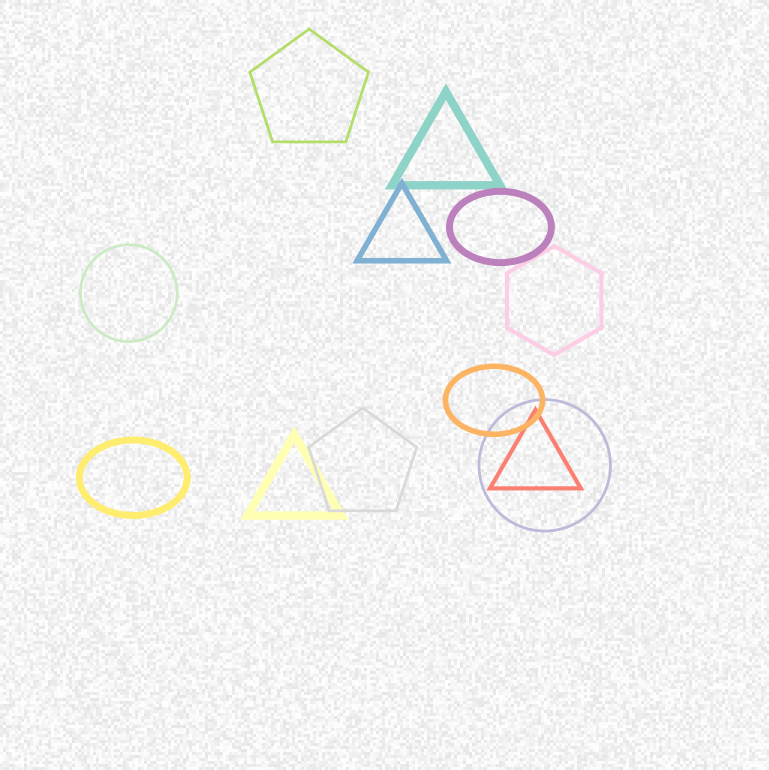[{"shape": "triangle", "thickness": 3, "radius": 0.4, "center": [0.579, 0.8]}, {"shape": "triangle", "thickness": 3, "radius": 0.35, "center": [0.382, 0.366]}, {"shape": "circle", "thickness": 1, "radius": 0.43, "center": [0.707, 0.396]}, {"shape": "triangle", "thickness": 1.5, "radius": 0.34, "center": [0.695, 0.4]}, {"shape": "triangle", "thickness": 2, "radius": 0.34, "center": [0.522, 0.695]}, {"shape": "oval", "thickness": 2, "radius": 0.32, "center": [0.642, 0.48]}, {"shape": "pentagon", "thickness": 1, "radius": 0.41, "center": [0.402, 0.881]}, {"shape": "hexagon", "thickness": 1.5, "radius": 0.35, "center": [0.72, 0.61]}, {"shape": "pentagon", "thickness": 1, "radius": 0.37, "center": [0.471, 0.396]}, {"shape": "oval", "thickness": 2.5, "radius": 0.33, "center": [0.65, 0.705]}, {"shape": "circle", "thickness": 1, "radius": 0.31, "center": [0.167, 0.619]}, {"shape": "oval", "thickness": 2.5, "radius": 0.35, "center": [0.173, 0.38]}]